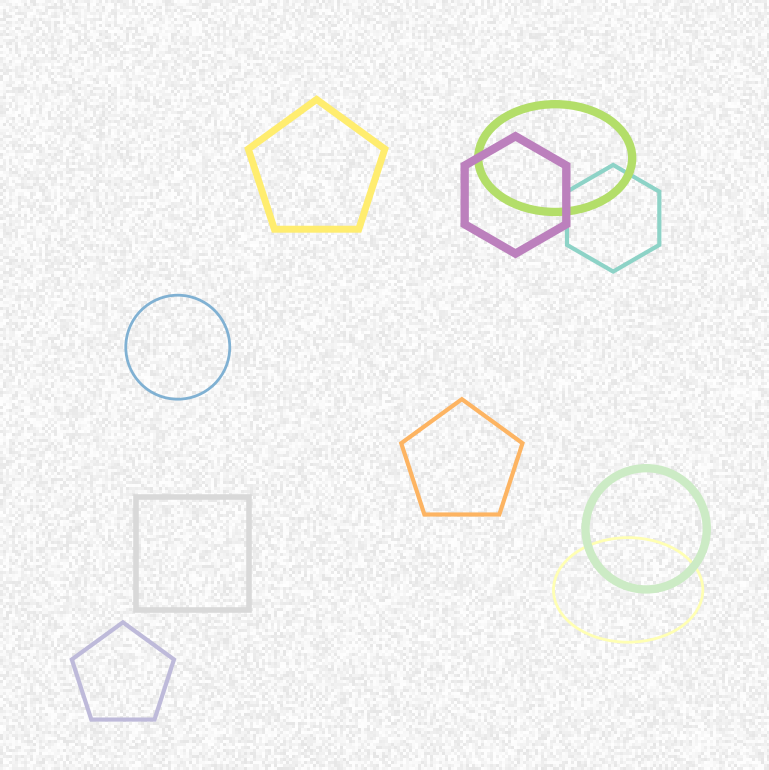[{"shape": "hexagon", "thickness": 1.5, "radius": 0.35, "center": [0.796, 0.717]}, {"shape": "oval", "thickness": 1, "radius": 0.48, "center": [0.816, 0.234]}, {"shape": "pentagon", "thickness": 1.5, "radius": 0.35, "center": [0.16, 0.122]}, {"shape": "circle", "thickness": 1, "radius": 0.34, "center": [0.231, 0.549]}, {"shape": "pentagon", "thickness": 1.5, "radius": 0.41, "center": [0.6, 0.399]}, {"shape": "oval", "thickness": 3, "radius": 0.5, "center": [0.721, 0.795]}, {"shape": "square", "thickness": 2, "radius": 0.37, "center": [0.25, 0.281]}, {"shape": "hexagon", "thickness": 3, "radius": 0.38, "center": [0.669, 0.747]}, {"shape": "circle", "thickness": 3, "radius": 0.39, "center": [0.839, 0.313]}, {"shape": "pentagon", "thickness": 2.5, "radius": 0.47, "center": [0.411, 0.778]}]